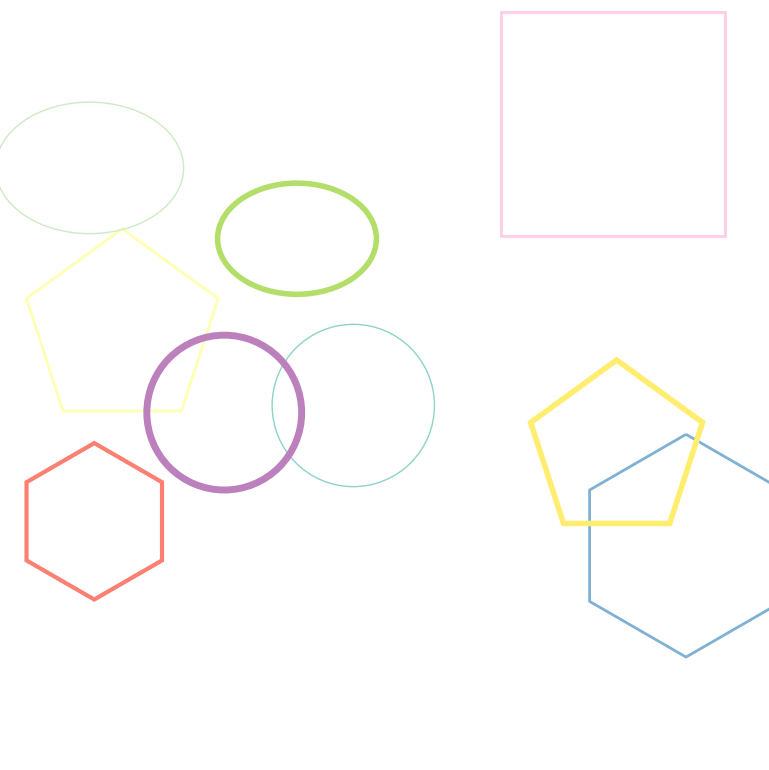[{"shape": "circle", "thickness": 0.5, "radius": 0.53, "center": [0.459, 0.473]}, {"shape": "pentagon", "thickness": 1, "radius": 0.65, "center": [0.159, 0.572]}, {"shape": "hexagon", "thickness": 1.5, "radius": 0.51, "center": [0.122, 0.323]}, {"shape": "hexagon", "thickness": 1, "radius": 0.72, "center": [0.891, 0.291]}, {"shape": "oval", "thickness": 2, "radius": 0.52, "center": [0.386, 0.69]}, {"shape": "square", "thickness": 1, "radius": 0.73, "center": [0.796, 0.839]}, {"shape": "circle", "thickness": 2.5, "radius": 0.5, "center": [0.291, 0.464]}, {"shape": "oval", "thickness": 0.5, "radius": 0.61, "center": [0.116, 0.782]}, {"shape": "pentagon", "thickness": 2, "radius": 0.59, "center": [0.801, 0.415]}]